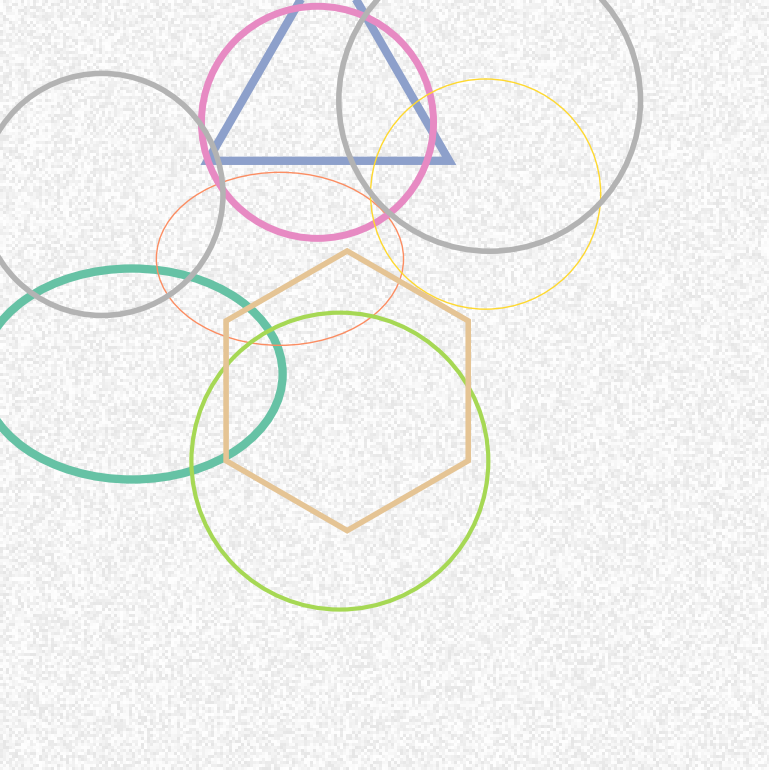[{"shape": "oval", "thickness": 3, "radius": 0.98, "center": [0.171, 0.514]}, {"shape": "oval", "thickness": 0.5, "radius": 0.8, "center": [0.364, 0.664]}, {"shape": "triangle", "thickness": 3, "radius": 0.91, "center": [0.426, 0.882]}, {"shape": "circle", "thickness": 2.5, "radius": 0.75, "center": [0.412, 0.841]}, {"shape": "circle", "thickness": 1.5, "radius": 0.96, "center": [0.441, 0.401]}, {"shape": "circle", "thickness": 0.5, "radius": 0.75, "center": [0.631, 0.748]}, {"shape": "hexagon", "thickness": 2, "radius": 0.91, "center": [0.451, 0.492]}, {"shape": "circle", "thickness": 2, "radius": 0.79, "center": [0.132, 0.747]}, {"shape": "circle", "thickness": 2, "radius": 0.98, "center": [0.636, 0.87]}]